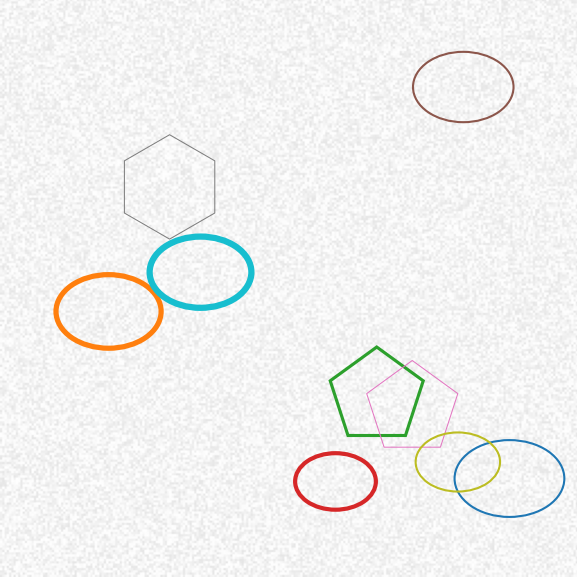[{"shape": "oval", "thickness": 1, "radius": 0.48, "center": [0.882, 0.171]}, {"shape": "oval", "thickness": 2.5, "radius": 0.46, "center": [0.188, 0.46]}, {"shape": "pentagon", "thickness": 1.5, "radius": 0.42, "center": [0.652, 0.314]}, {"shape": "oval", "thickness": 2, "radius": 0.35, "center": [0.581, 0.165]}, {"shape": "oval", "thickness": 1, "radius": 0.44, "center": [0.802, 0.848]}, {"shape": "pentagon", "thickness": 0.5, "radius": 0.41, "center": [0.714, 0.292]}, {"shape": "hexagon", "thickness": 0.5, "radius": 0.45, "center": [0.294, 0.675]}, {"shape": "oval", "thickness": 1, "radius": 0.37, "center": [0.793, 0.199]}, {"shape": "oval", "thickness": 3, "radius": 0.44, "center": [0.347, 0.528]}]